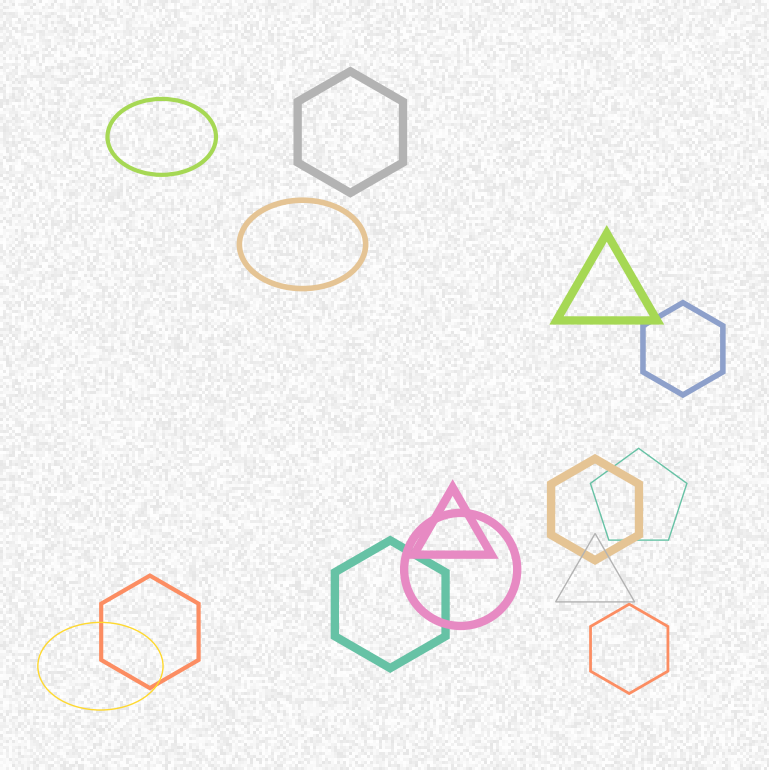[{"shape": "hexagon", "thickness": 3, "radius": 0.42, "center": [0.507, 0.215]}, {"shape": "pentagon", "thickness": 0.5, "radius": 0.33, "center": [0.829, 0.352]}, {"shape": "hexagon", "thickness": 1, "radius": 0.29, "center": [0.817, 0.157]}, {"shape": "hexagon", "thickness": 1.5, "radius": 0.37, "center": [0.195, 0.179]}, {"shape": "hexagon", "thickness": 2, "radius": 0.3, "center": [0.887, 0.547]}, {"shape": "circle", "thickness": 3, "radius": 0.37, "center": [0.598, 0.26]}, {"shape": "triangle", "thickness": 3, "radius": 0.29, "center": [0.588, 0.309]}, {"shape": "oval", "thickness": 1.5, "radius": 0.35, "center": [0.21, 0.822]}, {"shape": "triangle", "thickness": 3, "radius": 0.38, "center": [0.788, 0.622]}, {"shape": "oval", "thickness": 0.5, "radius": 0.41, "center": [0.13, 0.135]}, {"shape": "oval", "thickness": 2, "radius": 0.41, "center": [0.393, 0.683]}, {"shape": "hexagon", "thickness": 3, "radius": 0.33, "center": [0.773, 0.338]}, {"shape": "hexagon", "thickness": 3, "radius": 0.4, "center": [0.455, 0.828]}, {"shape": "triangle", "thickness": 0.5, "radius": 0.3, "center": [0.773, 0.248]}]